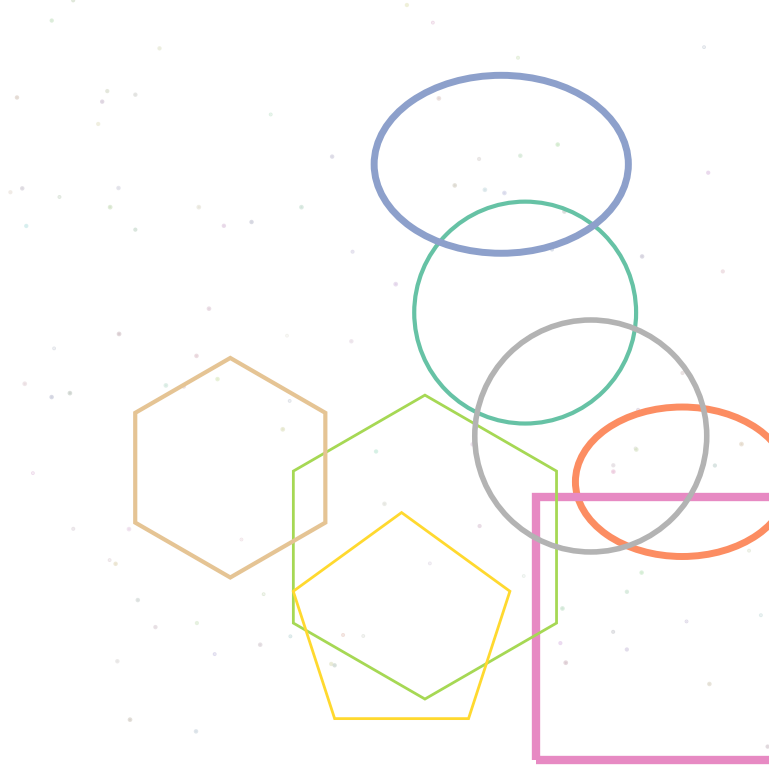[{"shape": "circle", "thickness": 1.5, "radius": 0.72, "center": [0.682, 0.594]}, {"shape": "oval", "thickness": 2.5, "radius": 0.69, "center": [0.886, 0.374]}, {"shape": "oval", "thickness": 2.5, "radius": 0.83, "center": [0.651, 0.787]}, {"shape": "square", "thickness": 3, "radius": 0.85, "center": [0.867, 0.184]}, {"shape": "hexagon", "thickness": 1, "radius": 0.99, "center": [0.552, 0.29]}, {"shape": "pentagon", "thickness": 1, "radius": 0.74, "center": [0.522, 0.186]}, {"shape": "hexagon", "thickness": 1.5, "radius": 0.71, "center": [0.299, 0.393]}, {"shape": "circle", "thickness": 2, "radius": 0.75, "center": [0.767, 0.434]}]